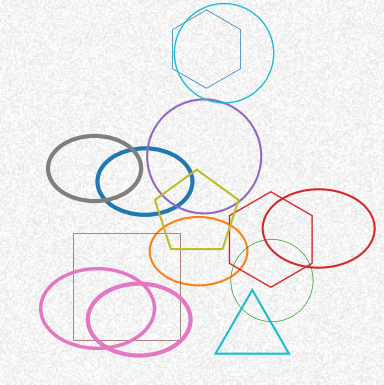[{"shape": "hexagon", "thickness": 0.5, "radius": 0.51, "center": [0.536, 0.872]}, {"shape": "oval", "thickness": 3, "radius": 0.62, "center": [0.376, 0.528]}, {"shape": "oval", "thickness": 1.5, "radius": 0.63, "center": [0.516, 0.348]}, {"shape": "circle", "thickness": 0.5, "radius": 0.53, "center": [0.706, 0.271]}, {"shape": "oval", "thickness": 1.5, "radius": 0.73, "center": [0.828, 0.407]}, {"shape": "hexagon", "thickness": 1, "radius": 0.62, "center": [0.703, 0.378]}, {"shape": "circle", "thickness": 1.5, "radius": 0.74, "center": [0.53, 0.594]}, {"shape": "square", "thickness": 0.5, "radius": 0.7, "center": [0.33, 0.257]}, {"shape": "oval", "thickness": 3, "radius": 0.67, "center": [0.362, 0.17]}, {"shape": "oval", "thickness": 2.5, "radius": 0.74, "center": [0.253, 0.199]}, {"shape": "oval", "thickness": 3, "radius": 0.6, "center": [0.246, 0.562]}, {"shape": "pentagon", "thickness": 1.5, "radius": 0.57, "center": [0.511, 0.445]}, {"shape": "triangle", "thickness": 1.5, "radius": 0.55, "center": [0.655, 0.136]}, {"shape": "circle", "thickness": 1, "radius": 0.65, "center": [0.582, 0.862]}]